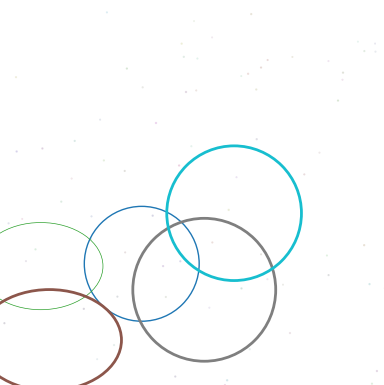[{"shape": "circle", "thickness": 1, "radius": 0.75, "center": [0.368, 0.315]}, {"shape": "oval", "thickness": 0.5, "radius": 0.81, "center": [0.106, 0.309]}, {"shape": "oval", "thickness": 2, "radius": 0.94, "center": [0.128, 0.117]}, {"shape": "circle", "thickness": 2, "radius": 0.93, "center": [0.531, 0.247]}, {"shape": "circle", "thickness": 2, "radius": 0.87, "center": [0.608, 0.446]}]